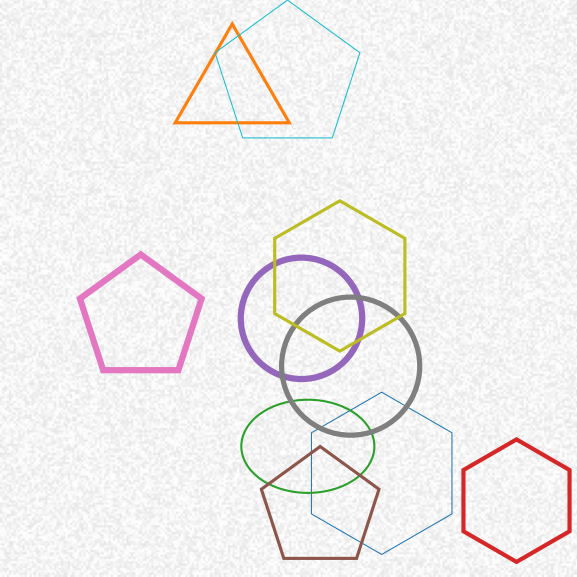[{"shape": "hexagon", "thickness": 0.5, "radius": 0.7, "center": [0.661, 0.18]}, {"shape": "triangle", "thickness": 1.5, "radius": 0.57, "center": [0.402, 0.844]}, {"shape": "oval", "thickness": 1, "radius": 0.58, "center": [0.533, 0.226]}, {"shape": "hexagon", "thickness": 2, "radius": 0.53, "center": [0.894, 0.132]}, {"shape": "circle", "thickness": 3, "radius": 0.53, "center": [0.522, 0.448]}, {"shape": "pentagon", "thickness": 1.5, "radius": 0.54, "center": [0.554, 0.119]}, {"shape": "pentagon", "thickness": 3, "radius": 0.55, "center": [0.244, 0.448]}, {"shape": "circle", "thickness": 2.5, "radius": 0.6, "center": [0.607, 0.365]}, {"shape": "hexagon", "thickness": 1.5, "radius": 0.65, "center": [0.588, 0.521]}, {"shape": "pentagon", "thickness": 0.5, "radius": 0.66, "center": [0.498, 0.867]}]